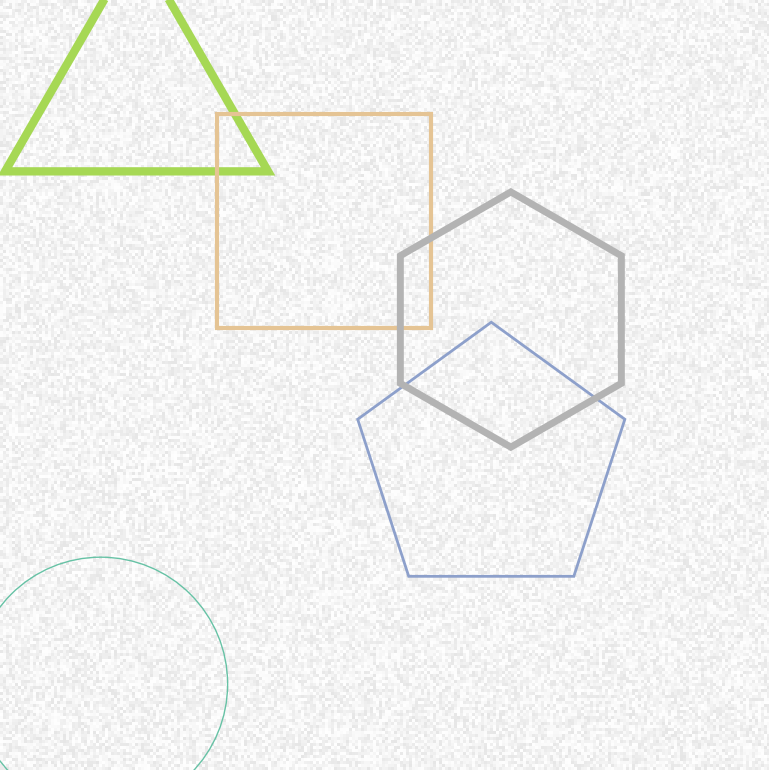[{"shape": "circle", "thickness": 0.5, "radius": 0.82, "center": [0.131, 0.112]}, {"shape": "pentagon", "thickness": 1, "radius": 0.91, "center": [0.638, 0.399]}, {"shape": "triangle", "thickness": 3, "radius": 0.99, "center": [0.177, 0.876]}, {"shape": "square", "thickness": 1.5, "radius": 0.7, "center": [0.421, 0.713]}, {"shape": "hexagon", "thickness": 2.5, "radius": 0.83, "center": [0.663, 0.585]}]